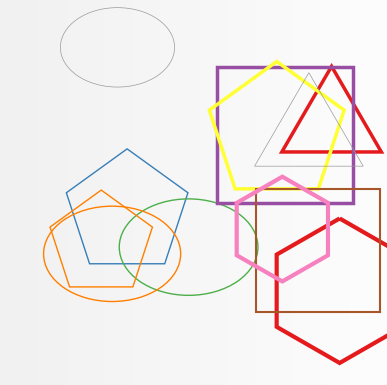[{"shape": "hexagon", "thickness": 3, "radius": 0.94, "center": [0.877, 0.245]}, {"shape": "triangle", "thickness": 2.5, "radius": 0.74, "center": [0.856, 0.679]}, {"shape": "pentagon", "thickness": 1, "radius": 0.82, "center": [0.328, 0.448]}, {"shape": "oval", "thickness": 1, "radius": 0.89, "center": [0.487, 0.358]}, {"shape": "square", "thickness": 2.5, "radius": 0.88, "center": [0.735, 0.649]}, {"shape": "oval", "thickness": 1, "radius": 0.88, "center": [0.289, 0.341]}, {"shape": "pentagon", "thickness": 1, "radius": 0.69, "center": [0.261, 0.367]}, {"shape": "pentagon", "thickness": 2.5, "radius": 0.91, "center": [0.714, 0.657]}, {"shape": "square", "thickness": 1.5, "radius": 0.8, "center": [0.822, 0.35]}, {"shape": "hexagon", "thickness": 3, "radius": 0.68, "center": [0.729, 0.405]}, {"shape": "triangle", "thickness": 0.5, "radius": 0.81, "center": [0.797, 0.649]}, {"shape": "oval", "thickness": 0.5, "radius": 0.74, "center": [0.303, 0.877]}]